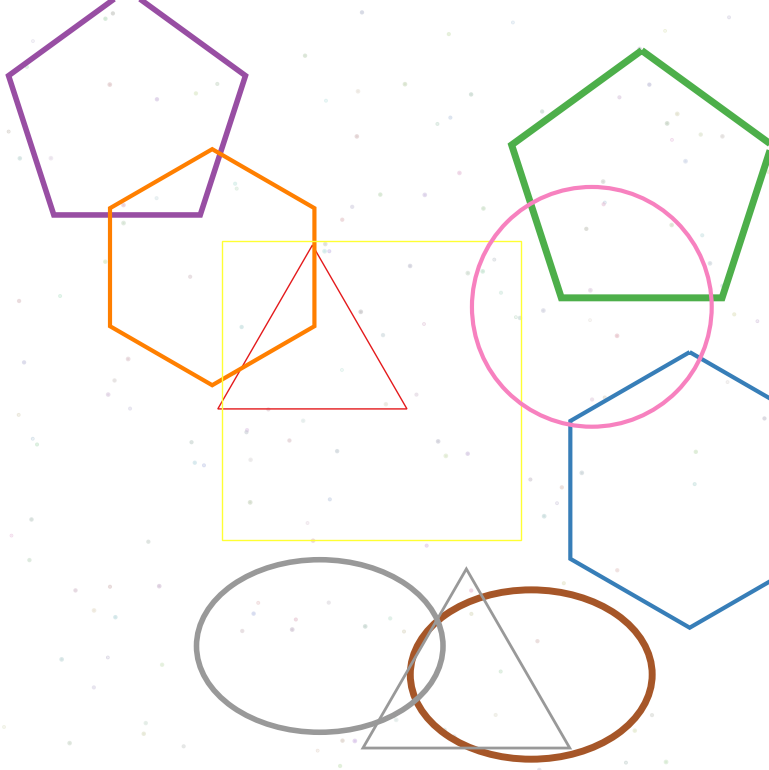[{"shape": "triangle", "thickness": 0.5, "radius": 0.71, "center": [0.406, 0.54]}, {"shape": "hexagon", "thickness": 1.5, "radius": 0.89, "center": [0.896, 0.364]}, {"shape": "pentagon", "thickness": 2.5, "radius": 0.89, "center": [0.833, 0.757]}, {"shape": "pentagon", "thickness": 2, "radius": 0.81, "center": [0.165, 0.852]}, {"shape": "hexagon", "thickness": 1.5, "radius": 0.77, "center": [0.276, 0.653]}, {"shape": "square", "thickness": 0.5, "radius": 0.97, "center": [0.482, 0.493]}, {"shape": "oval", "thickness": 2.5, "radius": 0.79, "center": [0.69, 0.124]}, {"shape": "circle", "thickness": 1.5, "radius": 0.78, "center": [0.769, 0.602]}, {"shape": "triangle", "thickness": 1, "radius": 0.78, "center": [0.606, 0.106]}, {"shape": "oval", "thickness": 2, "radius": 0.8, "center": [0.415, 0.161]}]